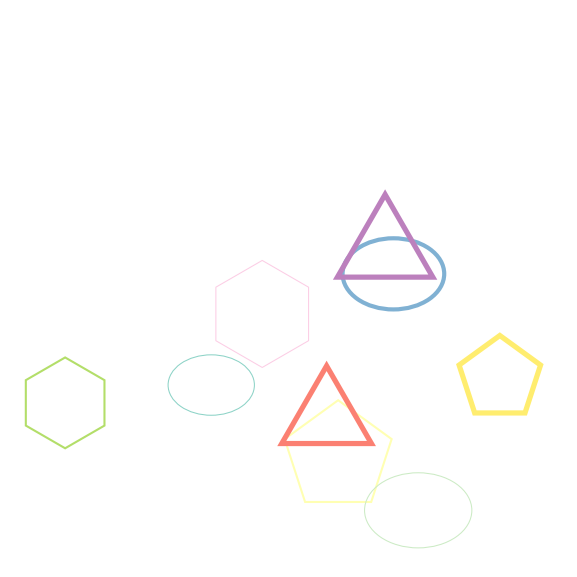[{"shape": "oval", "thickness": 0.5, "radius": 0.37, "center": [0.366, 0.332]}, {"shape": "pentagon", "thickness": 1, "radius": 0.49, "center": [0.586, 0.209]}, {"shape": "triangle", "thickness": 2.5, "radius": 0.45, "center": [0.566, 0.276]}, {"shape": "oval", "thickness": 2, "radius": 0.44, "center": [0.681, 0.525]}, {"shape": "hexagon", "thickness": 1, "radius": 0.39, "center": [0.113, 0.302]}, {"shape": "hexagon", "thickness": 0.5, "radius": 0.46, "center": [0.454, 0.455]}, {"shape": "triangle", "thickness": 2.5, "radius": 0.48, "center": [0.667, 0.567]}, {"shape": "oval", "thickness": 0.5, "radius": 0.46, "center": [0.724, 0.115]}, {"shape": "pentagon", "thickness": 2.5, "radius": 0.37, "center": [0.866, 0.344]}]